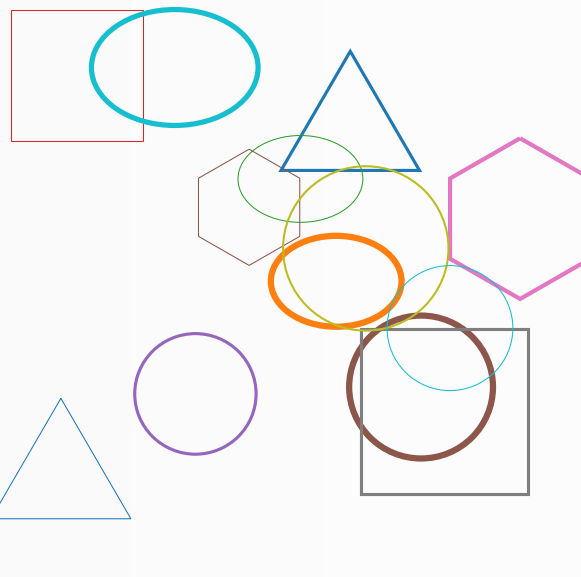[{"shape": "triangle", "thickness": 0.5, "radius": 0.7, "center": [0.105, 0.17]}, {"shape": "triangle", "thickness": 1.5, "radius": 0.69, "center": [0.603, 0.773]}, {"shape": "oval", "thickness": 3, "radius": 0.56, "center": [0.578, 0.512]}, {"shape": "oval", "thickness": 0.5, "radius": 0.54, "center": [0.517, 0.689]}, {"shape": "square", "thickness": 0.5, "radius": 0.57, "center": [0.132, 0.868]}, {"shape": "circle", "thickness": 1.5, "radius": 0.52, "center": [0.336, 0.317]}, {"shape": "circle", "thickness": 3, "radius": 0.62, "center": [0.724, 0.329]}, {"shape": "hexagon", "thickness": 0.5, "radius": 0.5, "center": [0.429, 0.64]}, {"shape": "hexagon", "thickness": 2, "radius": 0.7, "center": [0.895, 0.621]}, {"shape": "square", "thickness": 1.5, "radius": 0.72, "center": [0.765, 0.286]}, {"shape": "circle", "thickness": 1, "radius": 0.71, "center": [0.629, 0.569]}, {"shape": "oval", "thickness": 2.5, "radius": 0.72, "center": [0.301, 0.882]}, {"shape": "circle", "thickness": 0.5, "radius": 0.54, "center": [0.774, 0.431]}]